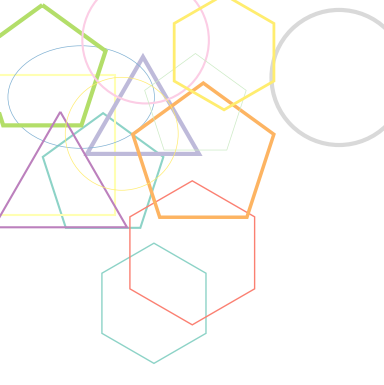[{"shape": "hexagon", "thickness": 1, "radius": 0.78, "center": [0.4, 0.212]}, {"shape": "pentagon", "thickness": 1.5, "radius": 0.82, "center": [0.268, 0.541]}, {"shape": "square", "thickness": 1.5, "radius": 0.91, "center": [0.116, 0.624]}, {"shape": "triangle", "thickness": 3, "radius": 0.84, "center": [0.371, 0.684]}, {"shape": "hexagon", "thickness": 1, "radius": 0.94, "center": [0.499, 0.343]}, {"shape": "oval", "thickness": 0.5, "radius": 0.95, "center": [0.211, 0.748]}, {"shape": "pentagon", "thickness": 2.5, "radius": 0.96, "center": [0.528, 0.592]}, {"shape": "pentagon", "thickness": 3, "radius": 0.86, "center": [0.11, 0.814]}, {"shape": "circle", "thickness": 1.5, "radius": 0.82, "center": [0.378, 0.896]}, {"shape": "circle", "thickness": 3, "radius": 0.88, "center": [0.881, 0.799]}, {"shape": "triangle", "thickness": 1.5, "radius": 1.0, "center": [0.157, 0.51]}, {"shape": "pentagon", "thickness": 0.5, "radius": 0.69, "center": [0.508, 0.722]}, {"shape": "hexagon", "thickness": 2, "radius": 0.75, "center": [0.582, 0.864]}, {"shape": "circle", "thickness": 0.5, "radius": 0.73, "center": [0.316, 0.652]}]